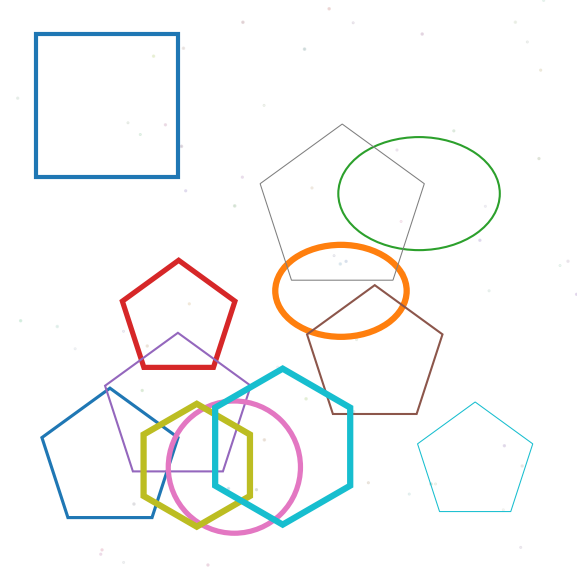[{"shape": "pentagon", "thickness": 1.5, "radius": 0.62, "center": [0.19, 0.203]}, {"shape": "square", "thickness": 2, "radius": 0.62, "center": [0.185, 0.817]}, {"shape": "oval", "thickness": 3, "radius": 0.57, "center": [0.59, 0.496]}, {"shape": "oval", "thickness": 1, "radius": 0.7, "center": [0.726, 0.664]}, {"shape": "pentagon", "thickness": 2.5, "radius": 0.51, "center": [0.309, 0.446]}, {"shape": "pentagon", "thickness": 1, "radius": 0.66, "center": [0.308, 0.29]}, {"shape": "pentagon", "thickness": 1, "radius": 0.62, "center": [0.649, 0.382]}, {"shape": "circle", "thickness": 2.5, "radius": 0.57, "center": [0.406, 0.19]}, {"shape": "pentagon", "thickness": 0.5, "radius": 0.75, "center": [0.593, 0.635]}, {"shape": "hexagon", "thickness": 3, "radius": 0.53, "center": [0.341, 0.194]}, {"shape": "pentagon", "thickness": 0.5, "radius": 0.52, "center": [0.823, 0.198]}, {"shape": "hexagon", "thickness": 3, "radius": 0.68, "center": [0.489, 0.226]}]